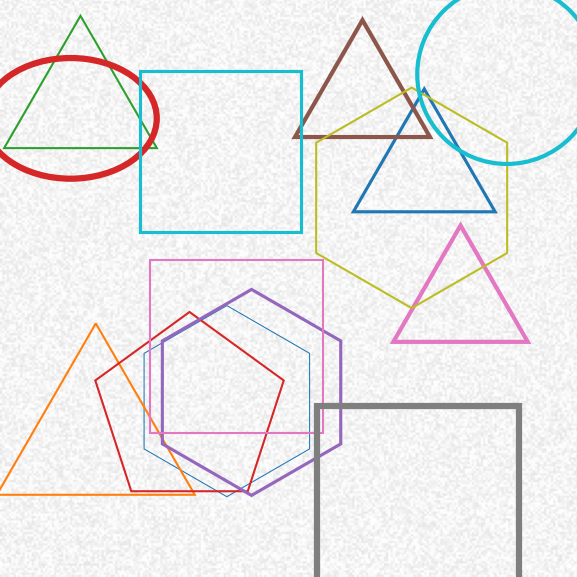[{"shape": "hexagon", "thickness": 0.5, "radius": 0.83, "center": [0.393, 0.305]}, {"shape": "triangle", "thickness": 1.5, "radius": 0.71, "center": [0.735, 0.703]}, {"shape": "triangle", "thickness": 1, "radius": 0.99, "center": [0.166, 0.241]}, {"shape": "triangle", "thickness": 1, "radius": 0.76, "center": [0.139, 0.819]}, {"shape": "pentagon", "thickness": 1, "radius": 0.86, "center": [0.328, 0.287]}, {"shape": "oval", "thickness": 3, "radius": 0.75, "center": [0.122, 0.794]}, {"shape": "hexagon", "thickness": 1.5, "radius": 0.89, "center": [0.436, 0.32]}, {"shape": "triangle", "thickness": 2, "radius": 0.67, "center": [0.628, 0.829]}, {"shape": "square", "thickness": 1, "radius": 0.75, "center": [0.409, 0.399]}, {"shape": "triangle", "thickness": 2, "radius": 0.67, "center": [0.797, 0.474]}, {"shape": "square", "thickness": 3, "radius": 0.87, "center": [0.723, 0.122]}, {"shape": "hexagon", "thickness": 1, "radius": 0.95, "center": [0.713, 0.657]}, {"shape": "circle", "thickness": 2, "radius": 0.78, "center": [0.878, 0.87]}, {"shape": "square", "thickness": 1.5, "radius": 0.7, "center": [0.381, 0.736]}]